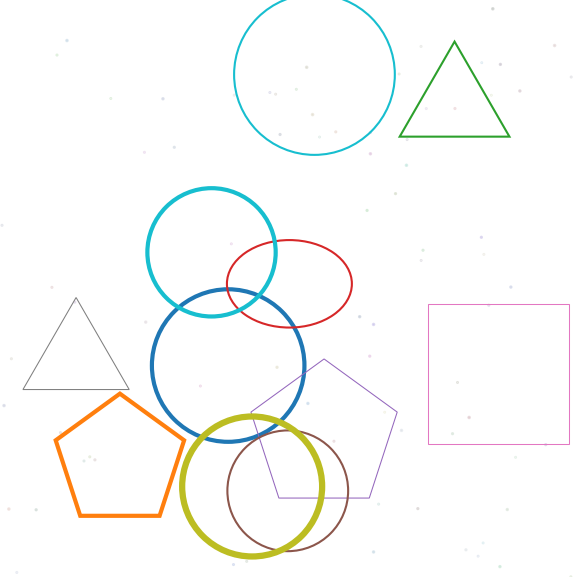[{"shape": "circle", "thickness": 2, "radius": 0.66, "center": [0.395, 0.366]}, {"shape": "pentagon", "thickness": 2, "radius": 0.58, "center": [0.208, 0.201]}, {"shape": "triangle", "thickness": 1, "radius": 0.55, "center": [0.787, 0.817]}, {"shape": "oval", "thickness": 1, "radius": 0.54, "center": [0.501, 0.508]}, {"shape": "pentagon", "thickness": 0.5, "radius": 0.67, "center": [0.561, 0.244]}, {"shape": "circle", "thickness": 1, "radius": 0.52, "center": [0.498, 0.149]}, {"shape": "square", "thickness": 0.5, "radius": 0.61, "center": [0.863, 0.352]}, {"shape": "triangle", "thickness": 0.5, "radius": 0.53, "center": [0.132, 0.378]}, {"shape": "circle", "thickness": 3, "radius": 0.61, "center": [0.437, 0.157]}, {"shape": "circle", "thickness": 2, "radius": 0.56, "center": [0.366, 0.562]}, {"shape": "circle", "thickness": 1, "radius": 0.7, "center": [0.545, 0.87]}]